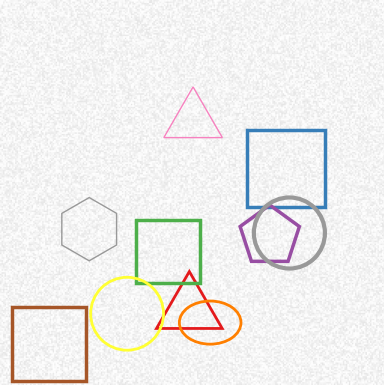[{"shape": "triangle", "thickness": 2, "radius": 0.49, "center": [0.492, 0.196]}, {"shape": "square", "thickness": 2.5, "radius": 0.5, "center": [0.743, 0.562]}, {"shape": "square", "thickness": 2.5, "radius": 0.41, "center": [0.437, 0.346]}, {"shape": "pentagon", "thickness": 2.5, "radius": 0.4, "center": [0.701, 0.387]}, {"shape": "oval", "thickness": 2, "radius": 0.4, "center": [0.546, 0.162]}, {"shape": "circle", "thickness": 2, "radius": 0.47, "center": [0.33, 0.185]}, {"shape": "square", "thickness": 2.5, "radius": 0.48, "center": [0.128, 0.107]}, {"shape": "triangle", "thickness": 1, "radius": 0.44, "center": [0.502, 0.686]}, {"shape": "circle", "thickness": 3, "radius": 0.46, "center": [0.752, 0.395]}, {"shape": "hexagon", "thickness": 1, "radius": 0.41, "center": [0.232, 0.405]}]